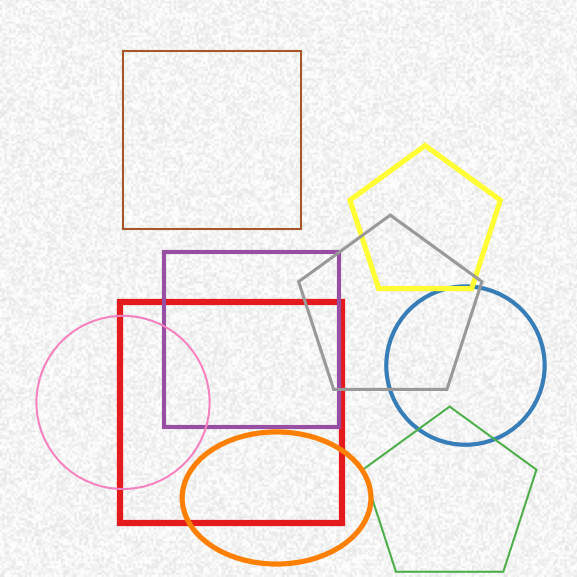[{"shape": "square", "thickness": 3, "radius": 0.96, "center": [0.4, 0.285]}, {"shape": "circle", "thickness": 2, "radius": 0.69, "center": [0.806, 0.366]}, {"shape": "pentagon", "thickness": 1, "radius": 0.79, "center": [0.779, 0.137]}, {"shape": "square", "thickness": 2, "radius": 0.76, "center": [0.436, 0.412]}, {"shape": "oval", "thickness": 2.5, "radius": 0.82, "center": [0.479, 0.137]}, {"shape": "pentagon", "thickness": 2.5, "radius": 0.68, "center": [0.736, 0.61]}, {"shape": "square", "thickness": 1, "radius": 0.77, "center": [0.367, 0.757]}, {"shape": "circle", "thickness": 1, "radius": 0.75, "center": [0.213, 0.302]}, {"shape": "pentagon", "thickness": 1.5, "radius": 0.83, "center": [0.676, 0.46]}]